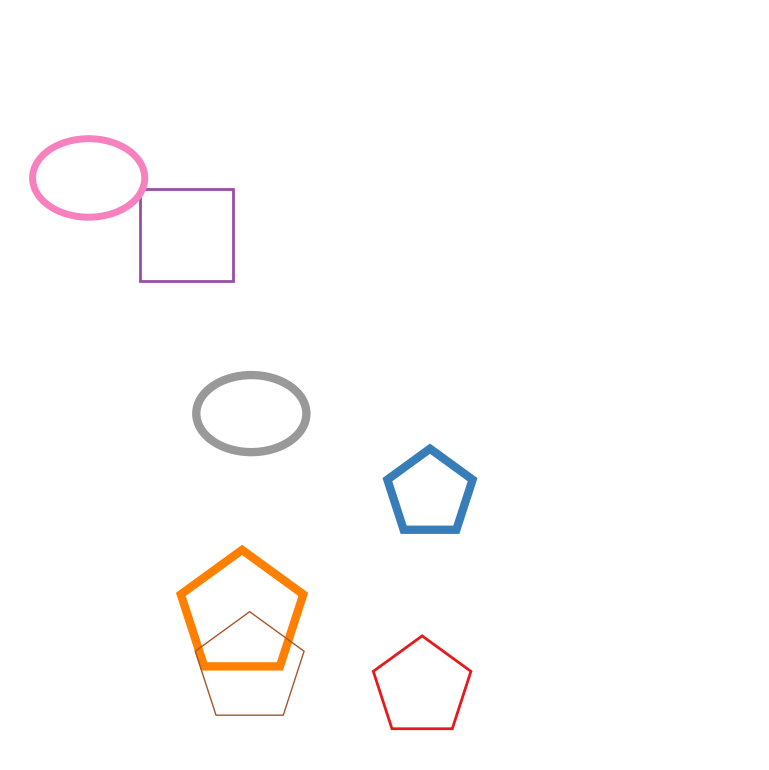[{"shape": "pentagon", "thickness": 1, "radius": 0.33, "center": [0.548, 0.108]}, {"shape": "pentagon", "thickness": 3, "radius": 0.29, "center": [0.558, 0.359]}, {"shape": "square", "thickness": 1, "radius": 0.3, "center": [0.242, 0.695]}, {"shape": "pentagon", "thickness": 3, "radius": 0.42, "center": [0.314, 0.202]}, {"shape": "pentagon", "thickness": 0.5, "radius": 0.37, "center": [0.324, 0.131]}, {"shape": "oval", "thickness": 2.5, "radius": 0.36, "center": [0.115, 0.769]}, {"shape": "oval", "thickness": 3, "radius": 0.36, "center": [0.326, 0.463]}]